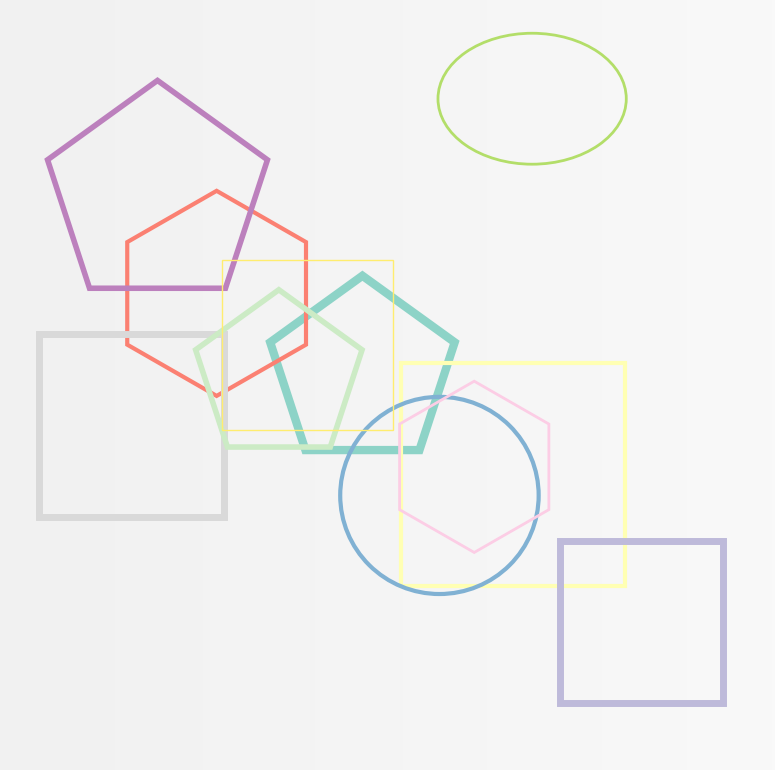[{"shape": "pentagon", "thickness": 3, "radius": 0.63, "center": [0.468, 0.517]}, {"shape": "square", "thickness": 1.5, "radius": 0.72, "center": [0.662, 0.384]}, {"shape": "square", "thickness": 2.5, "radius": 0.53, "center": [0.827, 0.193]}, {"shape": "hexagon", "thickness": 1.5, "radius": 0.67, "center": [0.28, 0.619]}, {"shape": "circle", "thickness": 1.5, "radius": 0.64, "center": [0.567, 0.357]}, {"shape": "oval", "thickness": 1, "radius": 0.61, "center": [0.687, 0.872]}, {"shape": "hexagon", "thickness": 1, "radius": 0.56, "center": [0.612, 0.394]}, {"shape": "square", "thickness": 2.5, "radius": 0.6, "center": [0.17, 0.447]}, {"shape": "pentagon", "thickness": 2, "radius": 0.75, "center": [0.203, 0.746]}, {"shape": "pentagon", "thickness": 2, "radius": 0.56, "center": [0.36, 0.511]}, {"shape": "square", "thickness": 0.5, "radius": 0.55, "center": [0.397, 0.552]}]